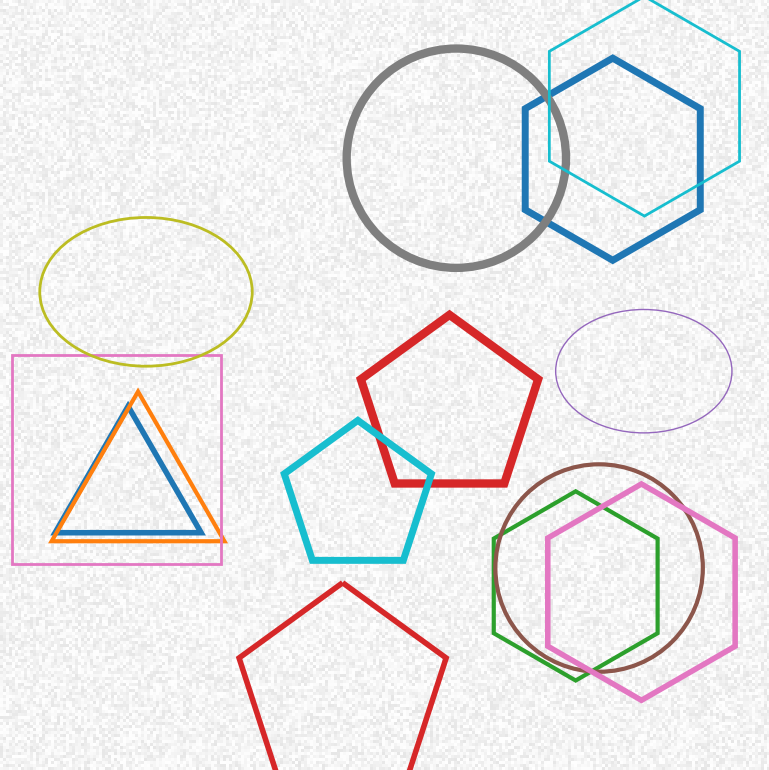[{"shape": "hexagon", "thickness": 2.5, "radius": 0.66, "center": [0.796, 0.793]}, {"shape": "triangle", "thickness": 2, "radius": 0.55, "center": [0.166, 0.363]}, {"shape": "triangle", "thickness": 1.5, "radius": 0.65, "center": [0.179, 0.362]}, {"shape": "hexagon", "thickness": 1.5, "radius": 0.61, "center": [0.748, 0.239]}, {"shape": "pentagon", "thickness": 2, "radius": 0.71, "center": [0.445, 0.102]}, {"shape": "pentagon", "thickness": 3, "radius": 0.61, "center": [0.584, 0.47]}, {"shape": "oval", "thickness": 0.5, "radius": 0.57, "center": [0.836, 0.518]}, {"shape": "circle", "thickness": 1.5, "radius": 0.67, "center": [0.778, 0.262]}, {"shape": "square", "thickness": 1, "radius": 0.68, "center": [0.151, 0.403]}, {"shape": "hexagon", "thickness": 2, "radius": 0.7, "center": [0.833, 0.231]}, {"shape": "circle", "thickness": 3, "radius": 0.71, "center": [0.593, 0.795]}, {"shape": "oval", "thickness": 1, "radius": 0.69, "center": [0.19, 0.621]}, {"shape": "pentagon", "thickness": 2.5, "radius": 0.5, "center": [0.465, 0.354]}, {"shape": "hexagon", "thickness": 1, "radius": 0.71, "center": [0.837, 0.862]}]